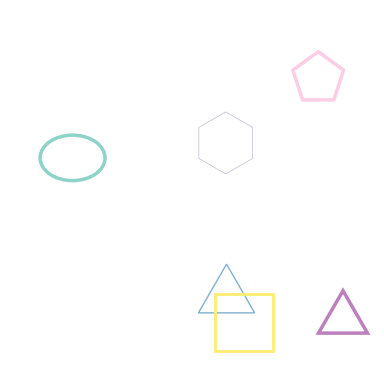[{"shape": "oval", "thickness": 2.5, "radius": 0.42, "center": [0.188, 0.59]}, {"shape": "hexagon", "thickness": 0.5, "radius": 0.4, "center": [0.586, 0.629]}, {"shape": "triangle", "thickness": 1, "radius": 0.42, "center": [0.588, 0.23]}, {"shape": "pentagon", "thickness": 2.5, "radius": 0.35, "center": [0.827, 0.797]}, {"shape": "triangle", "thickness": 2.5, "radius": 0.37, "center": [0.891, 0.171]}, {"shape": "square", "thickness": 2, "radius": 0.37, "center": [0.634, 0.163]}]